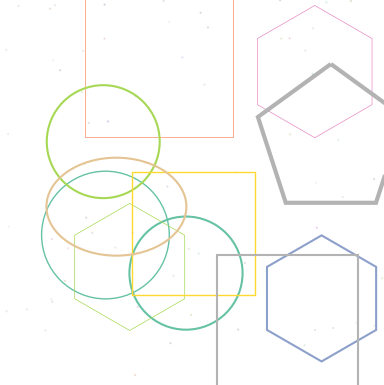[{"shape": "circle", "thickness": 1, "radius": 0.83, "center": [0.274, 0.39]}, {"shape": "circle", "thickness": 1.5, "radius": 0.73, "center": [0.483, 0.291]}, {"shape": "square", "thickness": 0.5, "radius": 0.96, "center": [0.414, 0.836]}, {"shape": "hexagon", "thickness": 1.5, "radius": 0.82, "center": [0.835, 0.225]}, {"shape": "hexagon", "thickness": 0.5, "radius": 0.86, "center": [0.818, 0.814]}, {"shape": "circle", "thickness": 1.5, "radius": 0.73, "center": [0.268, 0.632]}, {"shape": "hexagon", "thickness": 0.5, "radius": 0.82, "center": [0.337, 0.307]}, {"shape": "square", "thickness": 1, "radius": 0.8, "center": [0.503, 0.394]}, {"shape": "oval", "thickness": 1.5, "radius": 0.91, "center": [0.302, 0.463]}, {"shape": "square", "thickness": 1.5, "radius": 0.92, "center": [0.747, 0.154]}, {"shape": "pentagon", "thickness": 3, "radius": 1.0, "center": [0.859, 0.635]}]